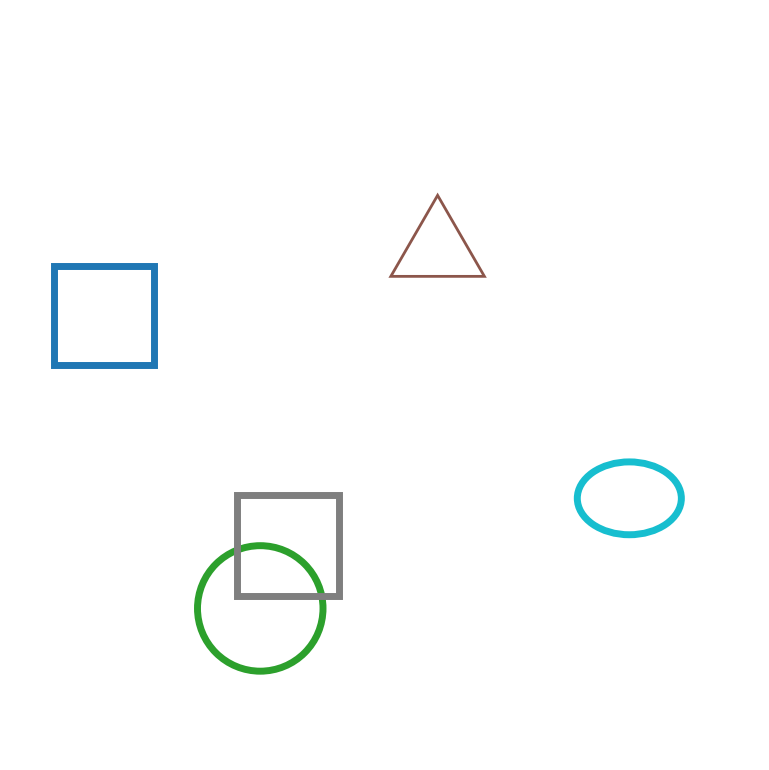[{"shape": "square", "thickness": 2.5, "radius": 0.32, "center": [0.135, 0.59]}, {"shape": "circle", "thickness": 2.5, "radius": 0.41, "center": [0.338, 0.21]}, {"shape": "triangle", "thickness": 1, "radius": 0.35, "center": [0.568, 0.676]}, {"shape": "square", "thickness": 2.5, "radius": 0.33, "center": [0.374, 0.291]}, {"shape": "oval", "thickness": 2.5, "radius": 0.34, "center": [0.817, 0.353]}]